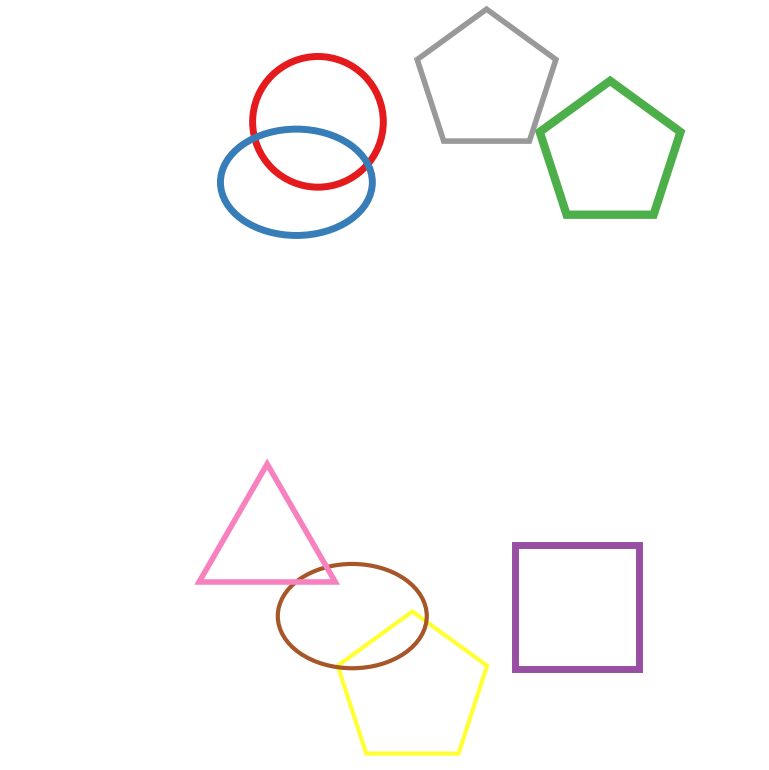[{"shape": "circle", "thickness": 2.5, "radius": 0.42, "center": [0.413, 0.842]}, {"shape": "oval", "thickness": 2.5, "radius": 0.49, "center": [0.385, 0.763]}, {"shape": "pentagon", "thickness": 3, "radius": 0.48, "center": [0.792, 0.799]}, {"shape": "square", "thickness": 2.5, "radius": 0.4, "center": [0.749, 0.211]}, {"shape": "pentagon", "thickness": 1.5, "radius": 0.51, "center": [0.536, 0.104]}, {"shape": "oval", "thickness": 1.5, "radius": 0.48, "center": [0.458, 0.2]}, {"shape": "triangle", "thickness": 2, "radius": 0.51, "center": [0.347, 0.295]}, {"shape": "pentagon", "thickness": 2, "radius": 0.47, "center": [0.632, 0.893]}]